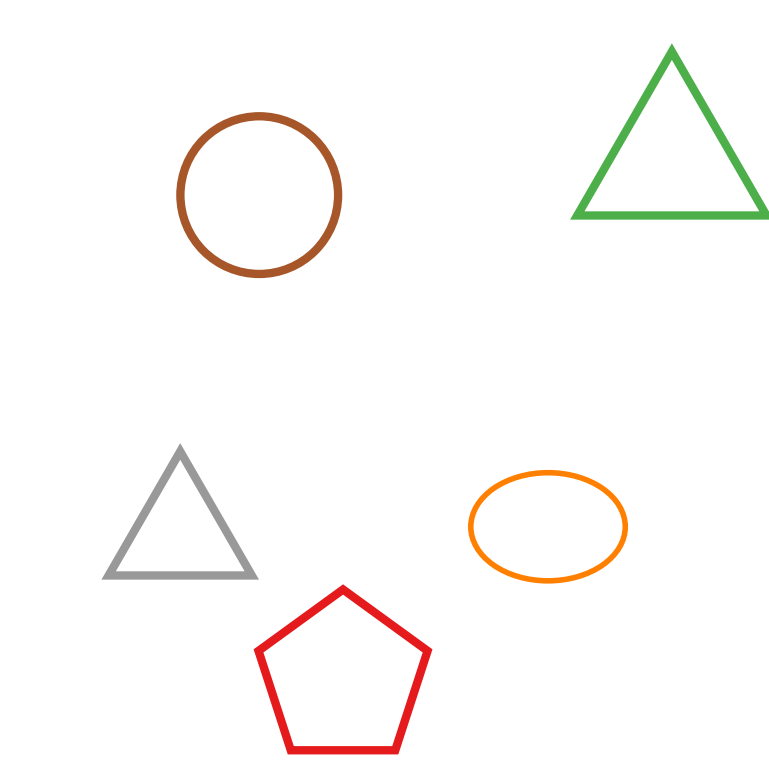[{"shape": "pentagon", "thickness": 3, "radius": 0.58, "center": [0.446, 0.119]}, {"shape": "triangle", "thickness": 3, "radius": 0.71, "center": [0.873, 0.791]}, {"shape": "oval", "thickness": 2, "radius": 0.5, "center": [0.712, 0.316]}, {"shape": "circle", "thickness": 3, "radius": 0.51, "center": [0.337, 0.747]}, {"shape": "triangle", "thickness": 3, "radius": 0.54, "center": [0.234, 0.306]}]